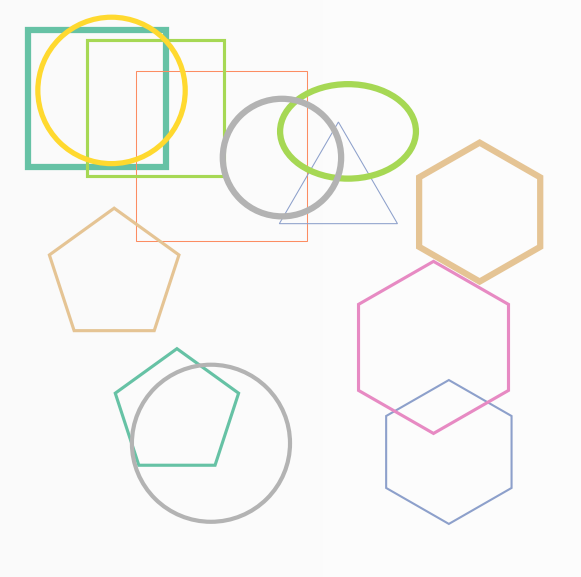[{"shape": "square", "thickness": 3, "radius": 0.59, "center": [0.167, 0.829]}, {"shape": "pentagon", "thickness": 1.5, "radius": 0.56, "center": [0.304, 0.284]}, {"shape": "square", "thickness": 0.5, "radius": 0.74, "center": [0.381, 0.73]}, {"shape": "triangle", "thickness": 0.5, "radius": 0.59, "center": [0.582, 0.671]}, {"shape": "hexagon", "thickness": 1, "radius": 0.62, "center": [0.772, 0.216]}, {"shape": "hexagon", "thickness": 1.5, "radius": 0.74, "center": [0.746, 0.398]}, {"shape": "square", "thickness": 1.5, "radius": 0.59, "center": [0.268, 0.812]}, {"shape": "oval", "thickness": 3, "radius": 0.58, "center": [0.599, 0.772]}, {"shape": "circle", "thickness": 2.5, "radius": 0.63, "center": [0.192, 0.843]}, {"shape": "pentagon", "thickness": 1.5, "radius": 0.59, "center": [0.196, 0.521]}, {"shape": "hexagon", "thickness": 3, "radius": 0.6, "center": [0.825, 0.632]}, {"shape": "circle", "thickness": 2, "radius": 0.68, "center": [0.363, 0.232]}, {"shape": "circle", "thickness": 3, "radius": 0.51, "center": [0.485, 0.726]}]